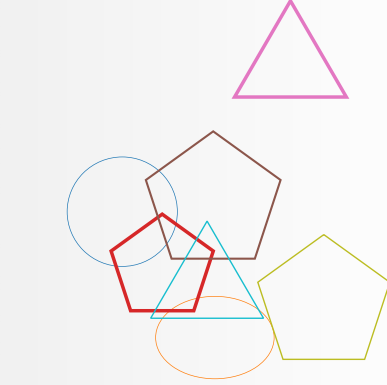[{"shape": "circle", "thickness": 0.5, "radius": 0.71, "center": [0.316, 0.45]}, {"shape": "oval", "thickness": 0.5, "radius": 0.76, "center": [0.555, 0.123]}, {"shape": "pentagon", "thickness": 2.5, "radius": 0.69, "center": [0.419, 0.305]}, {"shape": "pentagon", "thickness": 1.5, "radius": 0.91, "center": [0.55, 0.476]}, {"shape": "triangle", "thickness": 2.5, "radius": 0.83, "center": [0.75, 0.831]}, {"shape": "pentagon", "thickness": 1, "radius": 0.9, "center": [0.836, 0.212]}, {"shape": "triangle", "thickness": 1, "radius": 0.84, "center": [0.534, 0.257]}]